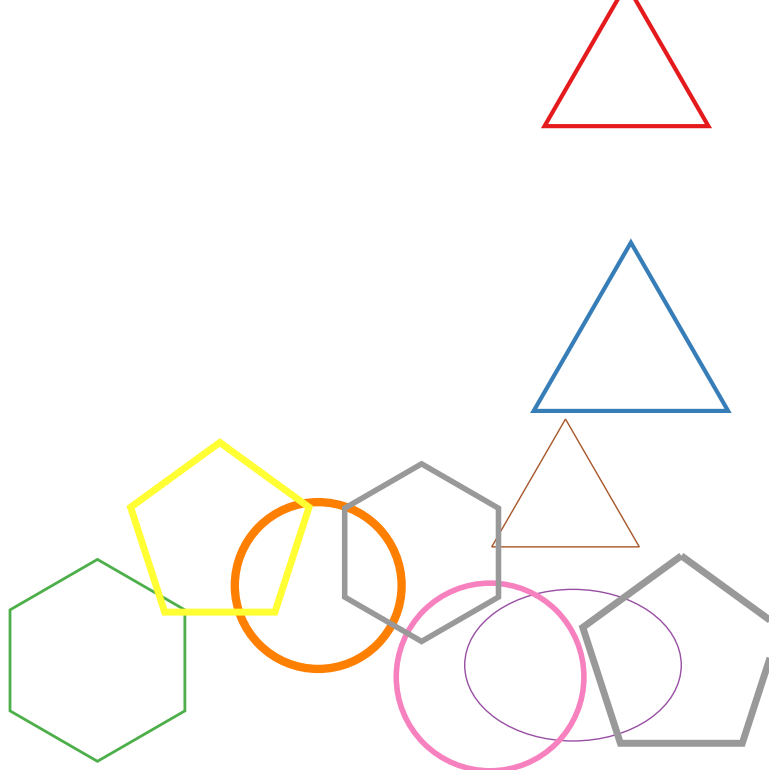[{"shape": "triangle", "thickness": 1.5, "radius": 0.61, "center": [0.814, 0.898]}, {"shape": "triangle", "thickness": 1.5, "radius": 0.73, "center": [0.819, 0.539]}, {"shape": "hexagon", "thickness": 1, "radius": 0.66, "center": [0.127, 0.142]}, {"shape": "oval", "thickness": 0.5, "radius": 0.7, "center": [0.744, 0.136]}, {"shape": "circle", "thickness": 3, "radius": 0.54, "center": [0.413, 0.24]}, {"shape": "pentagon", "thickness": 2.5, "radius": 0.61, "center": [0.285, 0.304]}, {"shape": "triangle", "thickness": 0.5, "radius": 0.55, "center": [0.734, 0.345]}, {"shape": "circle", "thickness": 2, "radius": 0.61, "center": [0.636, 0.121]}, {"shape": "pentagon", "thickness": 2.5, "radius": 0.67, "center": [0.885, 0.144]}, {"shape": "hexagon", "thickness": 2, "radius": 0.58, "center": [0.548, 0.282]}]